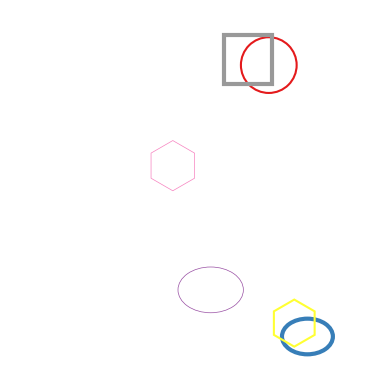[{"shape": "circle", "thickness": 1.5, "radius": 0.36, "center": [0.698, 0.831]}, {"shape": "oval", "thickness": 3, "radius": 0.33, "center": [0.799, 0.126]}, {"shape": "oval", "thickness": 0.5, "radius": 0.42, "center": [0.547, 0.247]}, {"shape": "hexagon", "thickness": 1.5, "radius": 0.31, "center": [0.764, 0.161]}, {"shape": "hexagon", "thickness": 0.5, "radius": 0.33, "center": [0.449, 0.57]}, {"shape": "square", "thickness": 3, "radius": 0.31, "center": [0.644, 0.845]}]